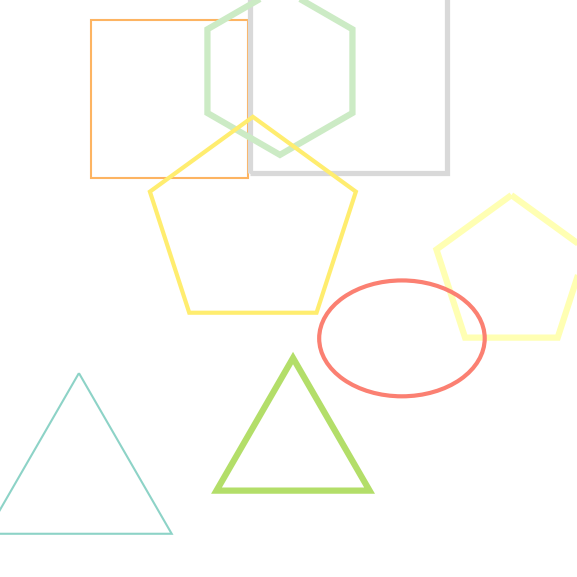[{"shape": "triangle", "thickness": 1, "radius": 0.93, "center": [0.137, 0.168]}, {"shape": "pentagon", "thickness": 3, "radius": 0.68, "center": [0.886, 0.525]}, {"shape": "oval", "thickness": 2, "radius": 0.72, "center": [0.696, 0.413]}, {"shape": "square", "thickness": 1, "radius": 0.68, "center": [0.294, 0.828]}, {"shape": "triangle", "thickness": 3, "radius": 0.77, "center": [0.507, 0.226]}, {"shape": "square", "thickness": 2.5, "radius": 0.85, "center": [0.603, 0.87]}, {"shape": "hexagon", "thickness": 3, "radius": 0.72, "center": [0.485, 0.876]}, {"shape": "pentagon", "thickness": 2, "radius": 0.94, "center": [0.438, 0.609]}]